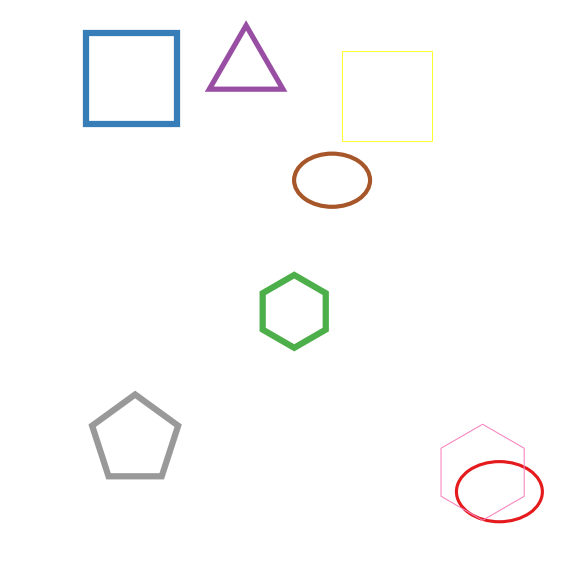[{"shape": "oval", "thickness": 1.5, "radius": 0.37, "center": [0.865, 0.148]}, {"shape": "square", "thickness": 3, "radius": 0.4, "center": [0.228, 0.863]}, {"shape": "hexagon", "thickness": 3, "radius": 0.32, "center": [0.509, 0.46]}, {"shape": "triangle", "thickness": 2.5, "radius": 0.37, "center": [0.426, 0.881]}, {"shape": "square", "thickness": 0.5, "radius": 0.39, "center": [0.67, 0.832]}, {"shape": "oval", "thickness": 2, "radius": 0.33, "center": [0.575, 0.687]}, {"shape": "hexagon", "thickness": 0.5, "radius": 0.42, "center": [0.836, 0.181]}, {"shape": "pentagon", "thickness": 3, "radius": 0.39, "center": [0.234, 0.238]}]